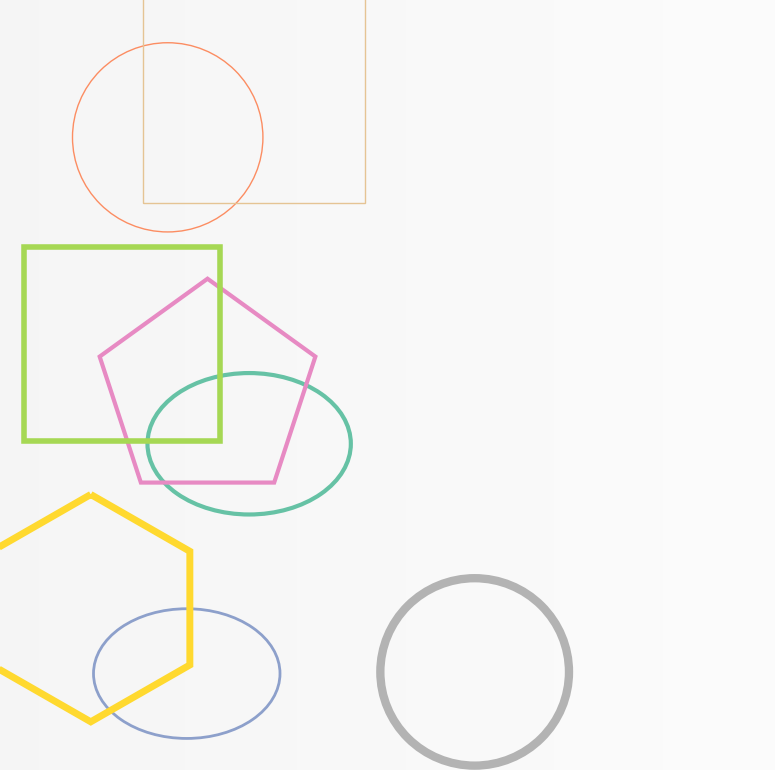[{"shape": "oval", "thickness": 1.5, "radius": 0.66, "center": [0.321, 0.424]}, {"shape": "circle", "thickness": 0.5, "radius": 0.61, "center": [0.216, 0.822]}, {"shape": "oval", "thickness": 1, "radius": 0.6, "center": [0.241, 0.125]}, {"shape": "pentagon", "thickness": 1.5, "radius": 0.73, "center": [0.268, 0.492]}, {"shape": "square", "thickness": 2, "radius": 0.63, "center": [0.158, 0.553]}, {"shape": "hexagon", "thickness": 2.5, "radius": 0.74, "center": [0.117, 0.21]}, {"shape": "square", "thickness": 0.5, "radius": 0.72, "center": [0.327, 0.879]}, {"shape": "circle", "thickness": 3, "radius": 0.61, "center": [0.612, 0.127]}]